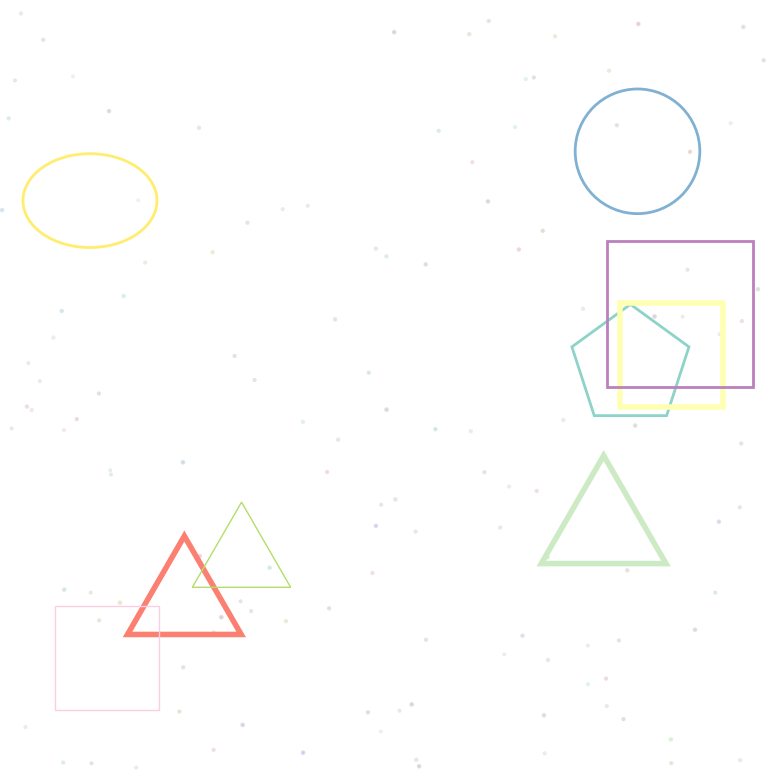[{"shape": "pentagon", "thickness": 1, "radius": 0.4, "center": [0.819, 0.525]}, {"shape": "square", "thickness": 2, "radius": 0.34, "center": [0.872, 0.539]}, {"shape": "triangle", "thickness": 2, "radius": 0.43, "center": [0.239, 0.219]}, {"shape": "circle", "thickness": 1, "radius": 0.4, "center": [0.828, 0.803]}, {"shape": "triangle", "thickness": 0.5, "radius": 0.37, "center": [0.314, 0.274]}, {"shape": "square", "thickness": 0.5, "radius": 0.34, "center": [0.139, 0.146]}, {"shape": "square", "thickness": 1, "radius": 0.47, "center": [0.883, 0.593]}, {"shape": "triangle", "thickness": 2, "radius": 0.47, "center": [0.784, 0.315]}, {"shape": "oval", "thickness": 1, "radius": 0.44, "center": [0.117, 0.739]}]